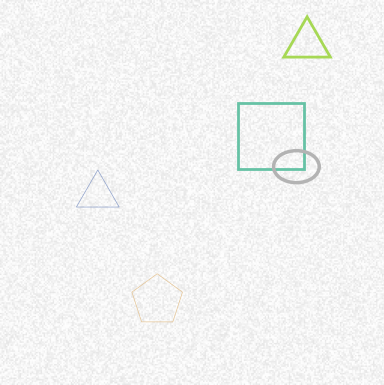[{"shape": "square", "thickness": 2, "radius": 0.43, "center": [0.703, 0.646]}, {"shape": "triangle", "thickness": 0.5, "radius": 0.32, "center": [0.254, 0.494]}, {"shape": "triangle", "thickness": 2, "radius": 0.35, "center": [0.798, 0.887]}, {"shape": "pentagon", "thickness": 0.5, "radius": 0.35, "center": [0.408, 0.22]}, {"shape": "oval", "thickness": 2.5, "radius": 0.3, "center": [0.77, 0.567]}]